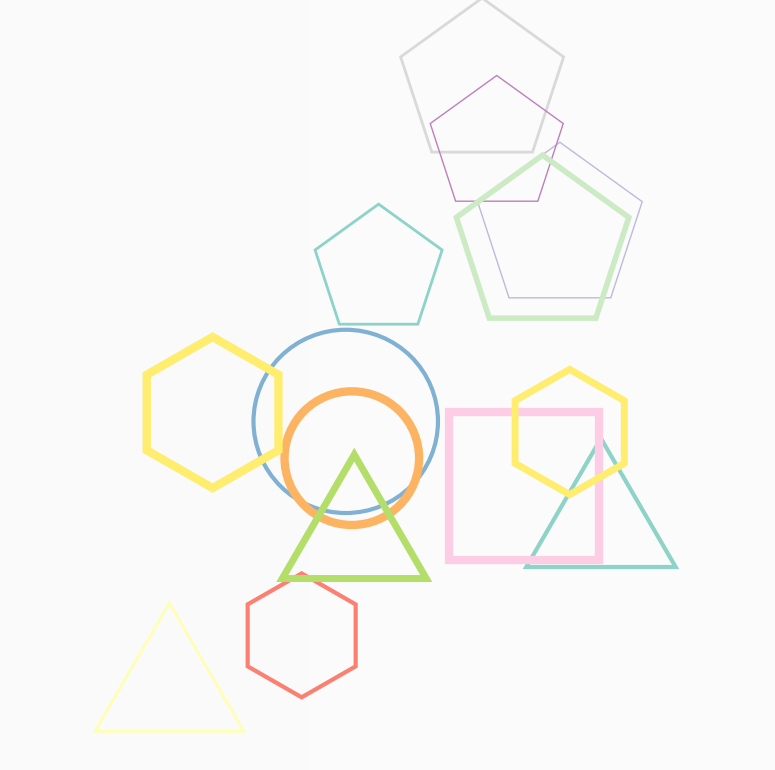[{"shape": "pentagon", "thickness": 1, "radius": 0.43, "center": [0.489, 0.649]}, {"shape": "triangle", "thickness": 1.5, "radius": 0.56, "center": [0.775, 0.319]}, {"shape": "triangle", "thickness": 1, "radius": 0.55, "center": [0.219, 0.106]}, {"shape": "pentagon", "thickness": 0.5, "radius": 0.56, "center": [0.722, 0.704]}, {"shape": "hexagon", "thickness": 1.5, "radius": 0.4, "center": [0.389, 0.175]}, {"shape": "circle", "thickness": 1.5, "radius": 0.6, "center": [0.446, 0.453]}, {"shape": "circle", "thickness": 3, "radius": 0.43, "center": [0.454, 0.405]}, {"shape": "triangle", "thickness": 2.5, "radius": 0.54, "center": [0.457, 0.302]}, {"shape": "square", "thickness": 3, "radius": 0.48, "center": [0.676, 0.368]}, {"shape": "pentagon", "thickness": 1, "radius": 0.55, "center": [0.622, 0.892]}, {"shape": "pentagon", "thickness": 0.5, "radius": 0.45, "center": [0.641, 0.812]}, {"shape": "pentagon", "thickness": 2, "radius": 0.58, "center": [0.7, 0.681]}, {"shape": "hexagon", "thickness": 2.5, "radius": 0.41, "center": [0.735, 0.439]}, {"shape": "hexagon", "thickness": 3, "radius": 0.49, "center": [0.274, 0.464]}]